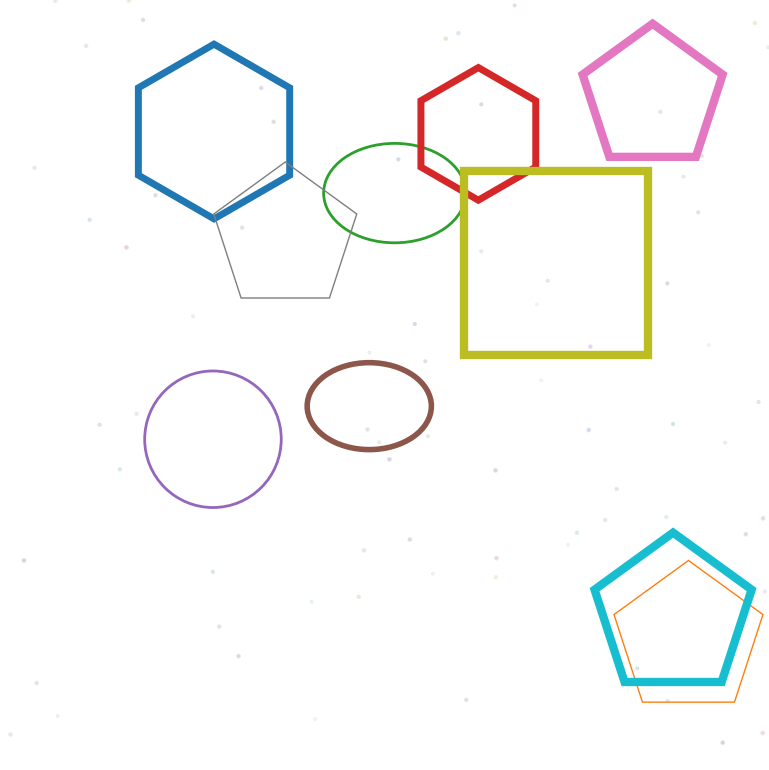[{"shape": "hexagon", "thickness": 2.5, "radius": 0.57, "center": [0.278, 0.829]}, {"shape": "pentagon", "thickness": 0.5, "radius": 0.51, "center": [0.894, 0.17]}, {"shape": "oval", "thickness": 1, "radius": 0.46, "center": [0.513, 0.749]}, {"shape": "hexagon", "thickness": 2.5, "radius": 0.43, "center": [0.621, 0.826]}, {"shape": "circle", "thickness": 1, "radius": 0.44, "center": [0.277, 0.43]}, {"shape": "oval", "thickness": 2, "radius": 0.4, "center": [0.48, 0.473]}, {"shape": "pentagon", "thickness": 3, "radius": 0.48, "center": [0.848, 0.874]}, {"shape": "pentagon", "thickness": 0.5, "radius": 0.49, "center": [0.37, 0.692]}, {"shape": "square", "thickness": 3, "radius": 0.6, "center": [0.722, 0.659]}, {"shape": "pentagon", "thickness": 3, "radius": 0.54, "center": [0.874, 0.201]}]